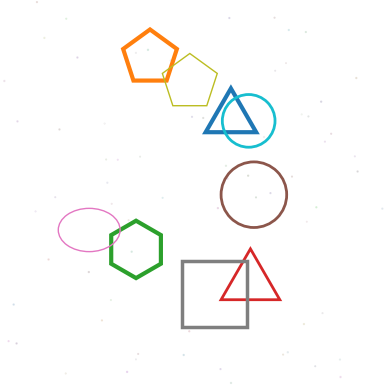[{"shape": "triangle", "thickness": 3, "radius": 0.38, "center": [0.6, 0.695]}, {"shape": "pentagon", "thickness": 3, "radius": 0.37, "center": [0.39, 0.85]}, {"shape": "hexagon", "thickness": 3, "radius": 0.37, "center": [0.353, 0.352]}, {"shape": "triangle", "thickness": 2, "radius": 0.44, "center": [0.65, 0.266]}, {"shape": "circle", "thickness": 2, "radius": 0.43, "center": [0.659, 0.494]}, {"shape": "oval", "thickness": 1, "radius": 0.4, "center": [0.232, 0.403]}, {"shape": "square", "thickness": 2.5, "radius": 0.43, "center": [0.558, 0.236]}, {"shape": "pentagon", "thickness": 1, "radius": 0.37, "center": [0.493, 0.786]}, {"shape": "circle", "thickness": 2, "radius": 0.34, "center": [0.646, 0.686]}]